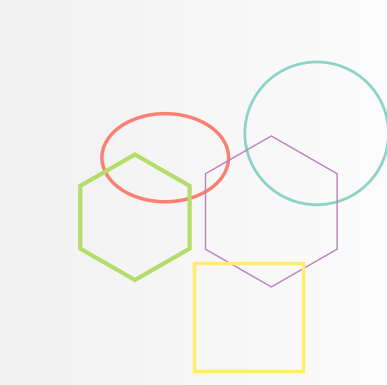[{"shape": "circle", "thickness": 2, "radius": 0.93, "center": [0.817, 0.654]}, {"shape": "oval", "thickness": 2.5, "radius": 0.82, "center": [0.426, 0.59]}, {"shape": "hexagon", "thickness": 3, "radius": 0.81, "center": [0.348, 0.436]}, {"shape": "hexagon", "thickness": 1, "radius": 0.98, "center": [0.7, 0.451]}, {"shape": "square", "thickness": 2.5, "radius": 0.7, "center": [0.642, 0.176]}]